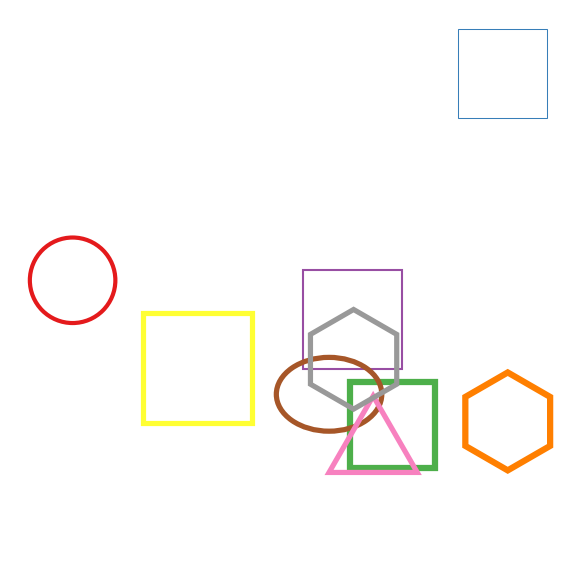[{"shape": "circle", "thickness": 2, "radius": 0.37, "center": [0.126, 0.514]}, {"shape": "square", "thickness": 0.5, "radius": 0.39, "center": [0.87, 0.871]}, {"shape": "square", "thickness": 3, "radius": 0.37, "center": [0.68, 0.264]}, {"shape": "square", "thickness": 1, "radius": 0.43, "center": [0.61, 0.446]}, {"shape": "hexagon", "thickness": 3, "radius": 0.42, "center": [0.879, 0.269]}, {"shape": "square", "thickness": 2.5, "radius": 0.47, "center": [0.342, 0.362]}, {"shape": "oval", "thickness": 2.5, "radius": 0.46, "center": [0.57, 0.316]}, {"shape": "triangle", "thickness": 2.5, "radius": 0.44, "center": [0.646, 0.225]}, {"shape": "hexagon", "thickness": 2.5, "radius": 0.43, "center": [0.612, 0.377]}]